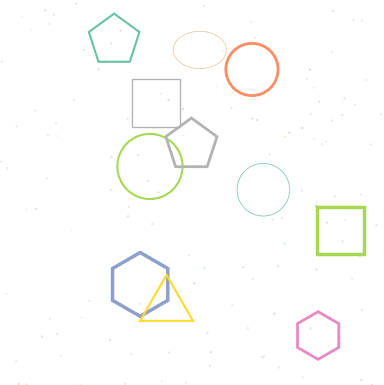[{"shape": "pentagon", "thickness": 1.5, "radius": 0.35, "center": [0.296, 0.896]}, {"shape": "circle", "thickness": 0.5, "radius": 0.34, "center": [0.684, 0.507]}, {"shape": "circle", "thickness": 2, "radius": 0.34, "center": [0.654, 0.82]}, {"shape": "hexagon", "thickness": 2.5, "radius": 0.41, "center": [0.364, 0.261]}, {"shape": "hexagon", "thickness": 2, "radius": 0.31, "center": [0.826, 0.129]}, {"shape": "square", "thickness": 2.5, "radius": 0.3, "center": [0.884, 0.402]}, {"shape": "circle", "thickness": 1.5, "radius": 0.42, "center": [0.389, 0.568]}, {"shape": "triangle", "thickness": 1.5, "radius": 0.4, "center": [0.433, 0.206]}, {"shape": "oval", "thickness": 0.5, "radius": 0.35, "center": [0.519, 0.87]}, {"shape": "square", "thickness": 1, "radius": 0.32, "center": [0.405, 0.732]}, {"shape": "pentagon", "thickness": 2, "radius": 0.35, "center": [0.497, 0.624]}]